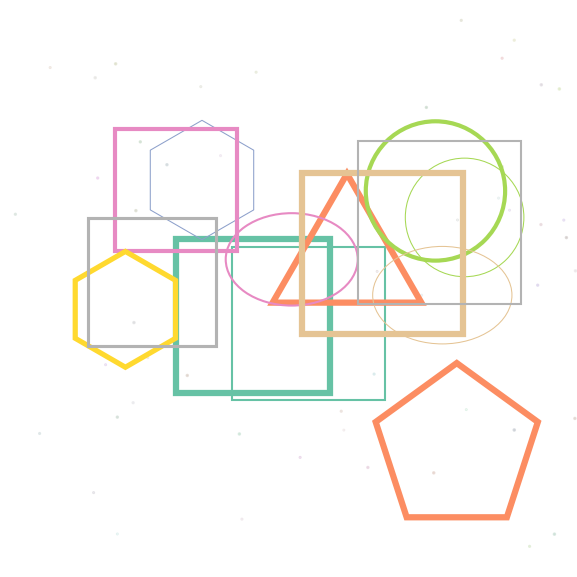[{"shape": "square", "thickness": 3, "radius": 0.67, "center": [0.438, 0.452]}, {"shape": "square", "thickness": 1, "radius": 0.66, "center": [0.534, 0.439]}, {"shape": "triangle", "thickness": 3, "radius": 0.74, "center": [0.601, 0.549]}, {"shape": "pentagon", "thickness": 3, "radius": 0.74, "center": [0.791, 0.223]}, {"shape": "hexagon", "thickness": 0.5, "radius": 0.52, "center": [0.35, 0.687]}, {"shape": "oval", "thickness": 1, "radius": 0.57, "center": [0.505, 0.55]}, {"shape": "square", "thickness": 2, "radius": 0.53, "center": [0.304, 0.671]}, {"shape": "circle", "thickness": 2, "radius": 0.6, "center": [0.754, 0.668]}, {"shape": "circle", "thickness": 0.5, "radius": 0.51, "center": [0.804, 0.623]}, {"shape": "hexagon", "thickness": 2.5, "radius": 0.5, "center": [0.217, 0.463]}, {"shape": "square", "thickness": 3, "radius": 0.7, "center": [0.662, 0.56]}, {"shape": "oval", "thickness": 0.5, "radius": 0.6, "center": [0.766, 0.488]}, {"shape": "square", "thickness": 1.5, "radius": 0.55, "center": [0.264, 0.511]}, {"shape": "square", "thickness": 1, "radius": 0.71, "center": [0.761, 0.614]}]